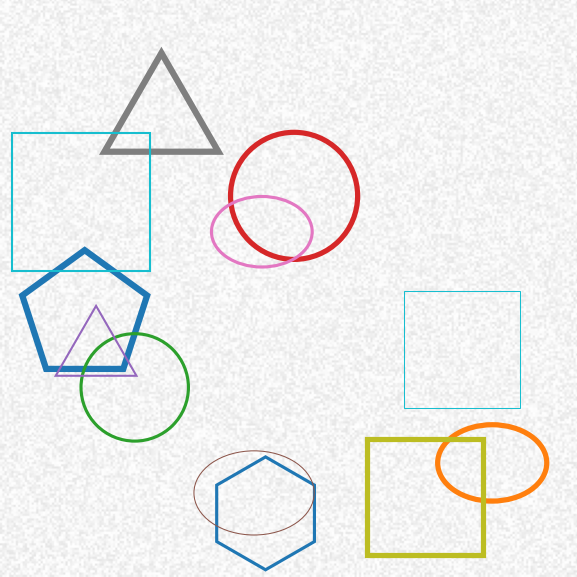[{"shape": "hexagon", "thickness": 1.5, "radius": 0.49, "center": [0.46, 0.11]}, {"shape": "pentagon", "thickness": 3, "radius": 0.57, "center": [0.147, 0.452]}, {"shape": "oval", "thickness": 2.5, "radius": 0.47, "center": [0.852, 0.198]}, {"shape": "circle", "thickness": 1.5, "radius": 0.47, "center": [0.233, 0.328]}, {"shape": "circle", "thickness": 2.5, "radius": 0.55, "center": [0.509, 0.66]}, {"shape": "triangle", "thickness": 1, "radius": 0.4, "center": [0.166, 0.389]}, {"shape": "oval", "thickness": 0.5, "radius": 0.52, "center": [0.44, 0.146]}, {"shape": "oval", "thickness": 1.5, "radius": 0.44, "center": [0.453, 0.598]}, {"shape": "triangle", "thickness": 3, "radius": 0.57, "center": [0.28, 0.793]}, {"shape": "square", "thickness": 2.5, "radius": 0.5, "center": [0.736, 0.138]}, {"shape": "square", "thickness": 1, "radius": 0.6, "center": [0.141, 0.65]}, {"shape": "square", "thickness": 0.5, "radius": 0.51, "center": [0.8, 0.394]}]